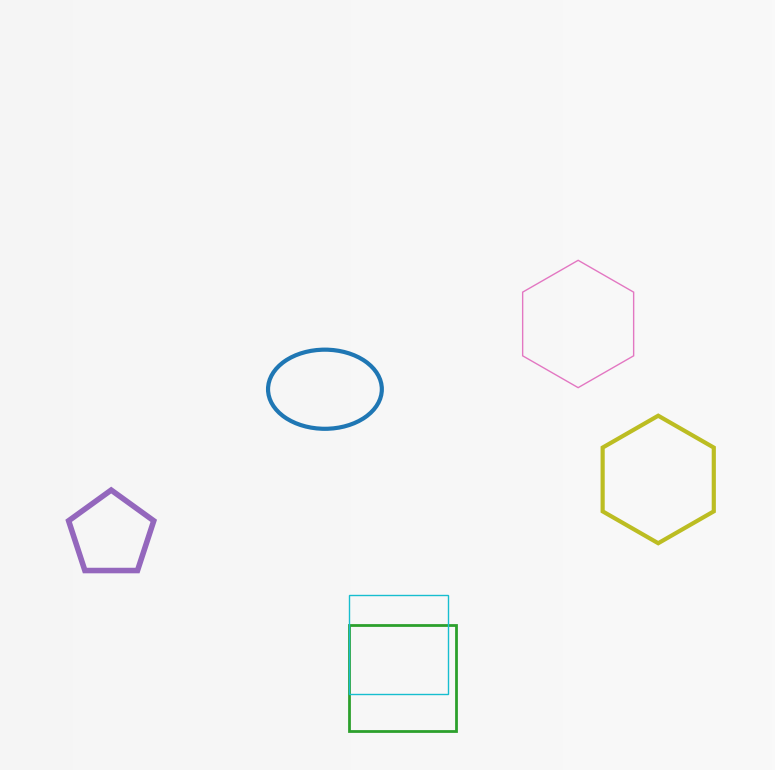[{"shape": "oval", "thickness": 1.5, "radius": 0.37, "center": [0.419, 0.495]}, {"shape": "square", "thickness": 1, "radius": 0.34, "center": [0.519, 0.12]}, {"shape": "pentagon", "thickness": 2, "radius": 0.29, "center": [0.143, 0.306]}, {"shape": "hexagon", "thickness": 0.5, "radius": 0.41, "center": [0.746, 0.579]}, {"shape": "hexagon", "thickness": 1.5, "radius": 0.41, "center": [0.849, 0.377]}, {"shape": "square", "thickness": 0.5, "radius": 0.32, "center": [0.514, 0.163]}]